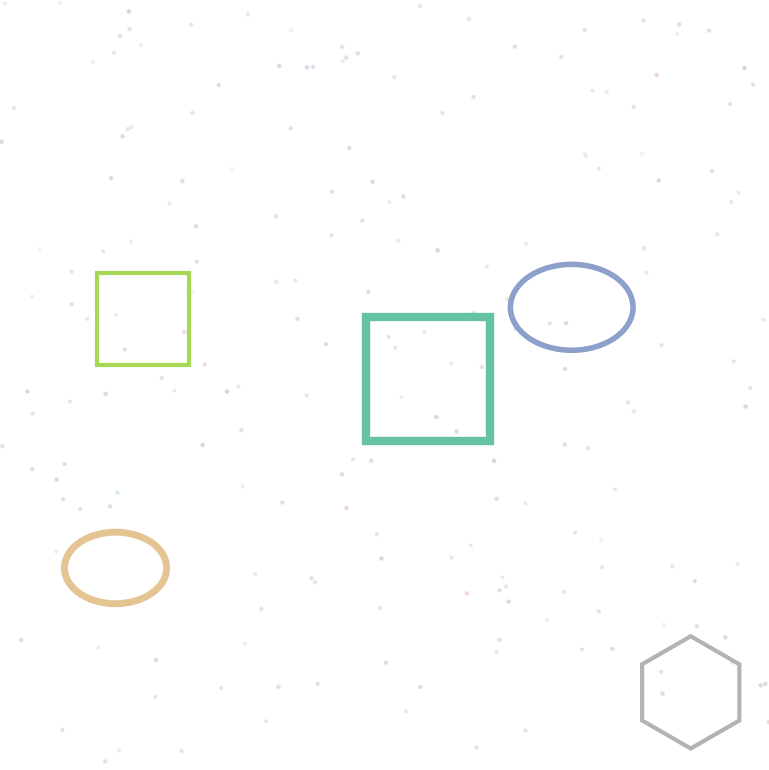[{"shape": "square", "thickness": 3, "radius": 0.4, "center": [0.556, 0.508]}, {"shape": "oval", "thickness": 2, "radius": 0.4, "center": [0.742, 0.601]}, {"shape": "square", "thickness": 1.5, "radius": 0.3, "center": [0.186, 0.586]}, {"shape": "oval", "thickness": 2.5, "radius": 0.33, "center": [0.15, 0.262]}, {"shape": "hexagon", "thickness": 1.5, "radius": 0.36, "center": [0.897, 0.101]}]